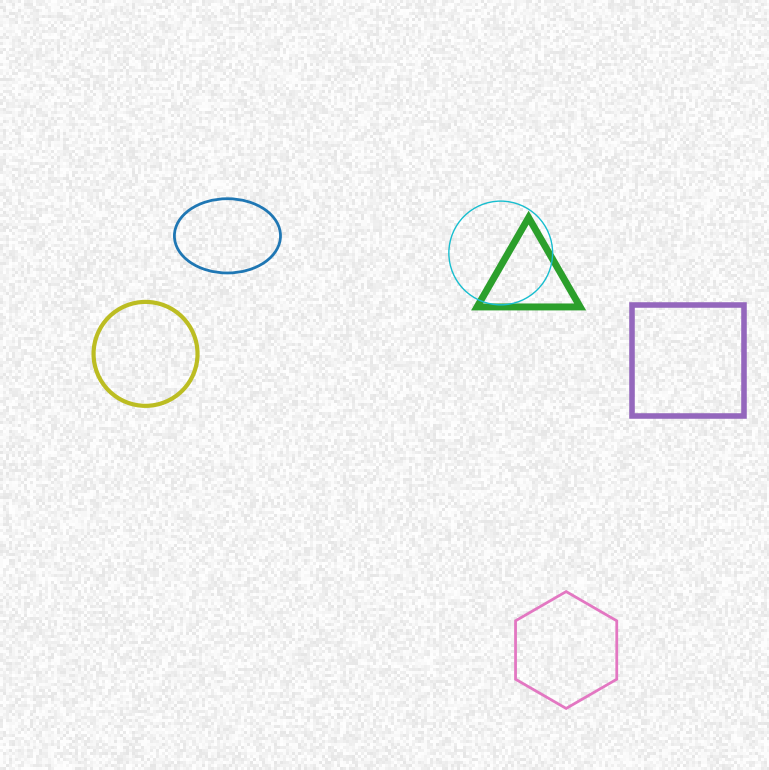[{"shape": "oval", "thickness": 1, "radius": 0.34, "center": [0.295, 0.694]}, {"shape": "triangle", "thickness": 2.5, "radius": 0.39, "center": [0.687, 0.64]}, {"shape": "square", "thickness": 2, "radius": 0.36, "center": [0.894, 0.532]}, {"shape": "hexagon", "thickness": 1, "radius": 0.38, "center": [0.735, 0.156]}, {"shape": "circle", "thickness": 1.5, "radius": 0.34, "center": [0.189, 0.54]}, {"shape": "circle", "thickness": 0.5, "radius": 0.34, "center": [0.65, 0.671]}]